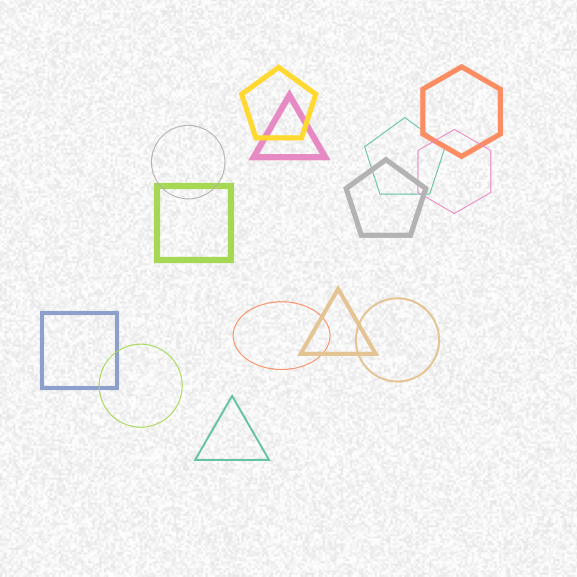[{"shape": "pentagon", "thickness": 0.5, "radius": 0.37, "center": [0.701, 0.722]}, {"shape": "triangle", "thickness": 1, "radius": 0.37, "center": [0.402, 0.24]}, {"shape": "oval", "thickness": 0.5, "radius": 0.42, "center": [0.488, 0.418]}, {"shape": "hexagon", "thickness": 2.5, "radius": 0.39, "center": [0.799, 0.806]}, {"shape": "square", "thickness": 2, "radius": 0.33, "center": [0.137, 0.392]}, {"shape": "hexagon", "thickness": 0.5, "radius": 0.36, "center": [0.787, 0.702]}, {"shape": "triangle", "thickness": 3, "radius": 0.36, "center": [0.501, 0.763]}, {"shape": "square", "thickness": 3, "radius": 0.32, "center": [0.335, 0.613]}, {"shape": "circle", "thickness": 0.5, "radius": 0.36, "center": [0.244, 0.331]}, {"shape": "pentagon", "thickness": 2.5, "radius": 0.34, "center": [0.483, 0.815]}, {"shape": "circle", "thickness": 1, "radius": 0.36, "center": [0.688, 0.411]}, {"shape": "triangle", "thickness": 2, "radius": 0.38, "center": [0.586, 0.424]}, {"shape": "pentagon", "thickness": 2.5, "radius": 0.36, "center": [0.668, 0.65]}, {"shape": "circle", "thickness": 0.5, "radius": 0.32, "center": [0.326, 0.718]}]